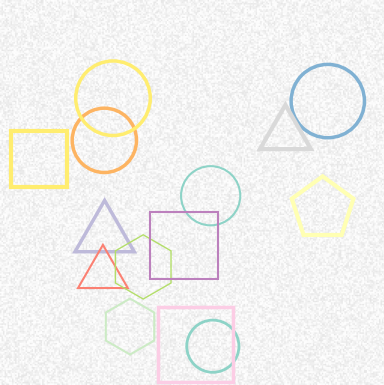[{"shape": "circle", "thickness": 1.5, "radius": 0.38, "center": [0.547, 0.492]}, {"shape": "circle", "thickness": 2, "radius": 0.34, "center": [0.553, 0.101]}, {"shape": "pentagon", "thickness": 3, "radius": 0.42, "center": [0.838, 0.458]}, {"shape": "triangle", "thickness": 2.5, "radius": 0.44, "center": [0.272, 0.391]}, {"shape": "triangle", "thickness": 1.5, "radius": 0.37, "center": [0.267, 0.289]}, {"shape": "circle", "thickness": 2.5, "radius": 0.48, "center": [0.851, 0.737]}, {"shape": "circle", "thickness": 2.5, "radius": 0.42, "center": [0.271, 0.635]}, {"shape": "hexagon", "thickness": 1, "radius": 0.42, "center": [0.372, 0.307]}, {"shape": "square", "thickness": 2.5, "radius": 0.49, "center": [0.508, 0.104]}, {"shape": "triangle", "thickness": 3, "radius": 0.38, "center": [0.741, 0.651]}, {"shape": "square", "thickness": 1.5, "radius": 0.44, "center": [0.477, 0.362]}, {"shape": "hexagon", "thickness": 1.5, "radius": 0.36, "center": [0.338, 0.152]}, {"shape": "circle", "thickness": 2.5, "radius": 0.48, "center": [0.294, 0.745]}, {"shape": "square", "thickness": 3, "radius": 0.36, "center": [0.101, 0.586]}]